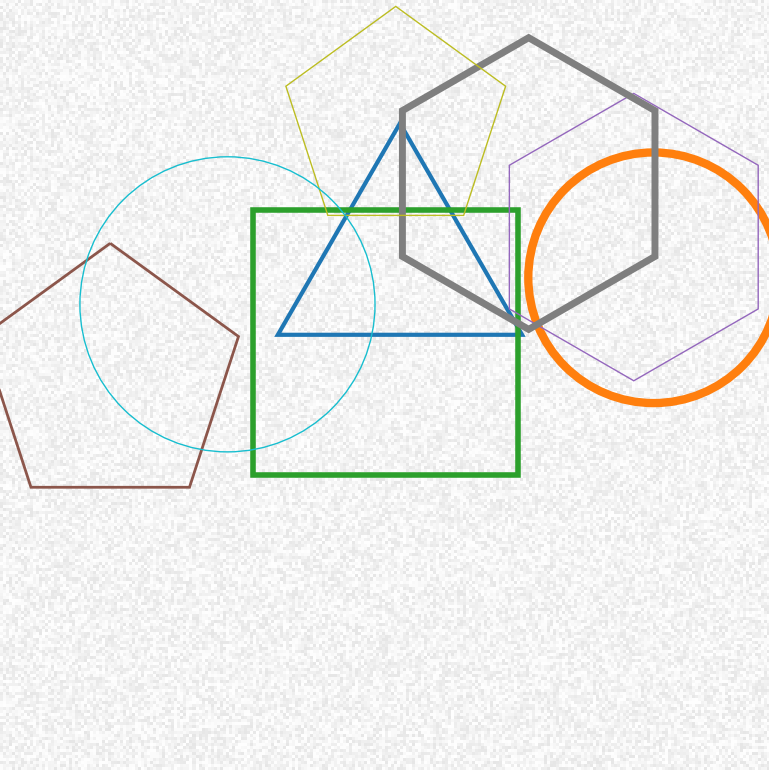[{"shape": "triangle", "thickness": 1.5, "radius": 0.92, "center": [0.519, 0.657]}, {"shape": "circle", "thickness": 3, "radius": 0.81, "center": [0.849, 0.639]}, {"shape": "square", "thickness": 2, "radius": 0.86, "center": [0.501, 0.556]}, {"shape": "hexagon", "thickness": 0.5, "radius": 0.93, "center": [0.823, 0.692]}, {"shape": "pentagon", "thickness": 1, "radius": 0.88, "center": [0.143, 0.509]}, {"shape": "hexagon", "thickness": 2.5, "radius": 0.95, "center": [0.687, 0.762]}, {"shape": "pentagon", "thickness": 0.5, "radius": 0.75, "center": [0.514, 0.842]}, {"shape": "circle", "thickness": 0.5, "radius": 0.96, "center": [0.295, 0.605]}]